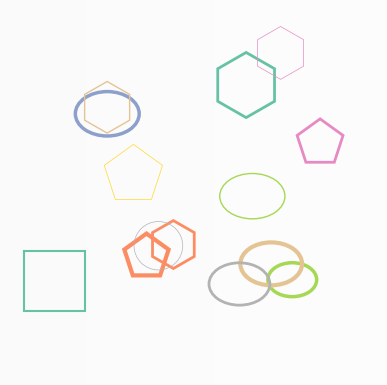[{"shape": "hexagon", "thickness": 2, "radius": 0.42, "center": [0.635, 0.779]}, {"shape": "square", "thickness": 1.5, "radius": 0.39, "center": [0.141, 0.271]}, {"shape": "hexagon", "thickness": 2, "radius": 0.31, "center": [0.447, 0.365]}, {"shape": "pentagon", "thickness": 3, "radius": 0.3, "center": [0.378, 0.333]}, {"shape": "oval", "thickness": 2.5, "radius": 0.41, "center": [0.277, 0.704]}, {"shape": "pentagon", "thickness": 2, "radius": 0.31, "center": [0.826, 0.629]}, {"shape": "hexagon", "thickness": 0.5, "radius": 0.34, "center": [0.724, 0.863]}, {"shape": "oval", "thickness": 2.5, "radius": 0.31, "center": [0.754, 0.274]}, {"shape": "oval", "thickness": 1, "radius": 0.42, "center": [0.651, 0.49]}, {"shape": "pentagon", "thickness": 0.5, "radius": 0.4, "center": [0.344, 0.546]}, {"shape": "oval", "thickness": 3, "radius": 0.4, "center": [0.7, 0.315]}, {"shape": "hexagon", "thickness": 1, "radius": 0.34, "center": [0.276, 0.721]}, {"shape": "circle", "thickness": 0.5, "radius": 0.31, "center": [0.409, 0.362]}, {"shape": "oval", "thickness": 2, "radius": 0.39, "center": [0.618, 0.262]}]